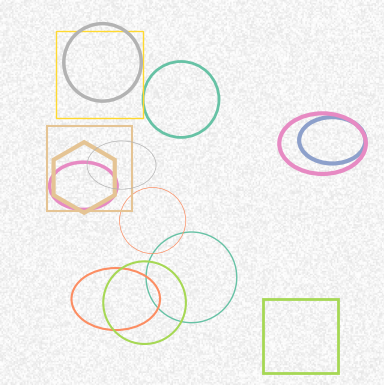[{"shape": "circle", "thickness": 2, "radius": 0.49, "center": [0.47, 0.742]}, {"shape": "circle", "thickness": 1, "radius": 0.59, "center": [0.497, 0.28]}, {"shape": "oval", "thickness": 1.5, "radius": 0.57, "center": [0.301, 0.223]}, {"shape": "circle", "thickness": 0.5, "radius": 0.43, "center": [0.396, 0.427]}, {"shape": "oval", "thickness": 3, "radius": 0.43, "center": [0.863, 0.636]}, {"shape": "oval", "thickness": 3, "radius": 0.56, "center": [0.838, 0.627]}, {"shape": "oval", "thickness": 2.5, "radius": 0.44, "center": [0.217, 0.517]}, {"shape": "square", "thickness": 2, "radius": 0.48, "center": [0.78, 0.127]}, {"shape": "circle", "thickness": 1.5, "radius": 0.54, "center": [0.376, 0.214]}, {"shape": "square", "thickness": 1, "radius": 0.57, "center": [0.258, 0.805]}, {"shape": "hexagon", "thickness": 3, "radius": 0.46, "center": [0.219, 0.539]}, {"shape": "square", "thickness": 1.5, "radius": 0.55, "center": [0.233, 0.562]}, {"shape": "oval", "thickness": 0.5, "radius": 0.45, "center": [0.316, 0.571]}, {"shape": "circle", "thickness": 2.5, "radius": 0.5, "center": [0.266, 0.838]}]